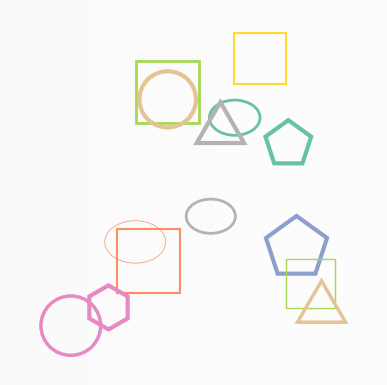[{"shape": "oval", "thickness": 2, "radius": 0.33, "center": [0.606, 0.694]}, {"shape": "pentagon", "thickness": 3, "radius": 0.31, "center": [0.744, 0.626]}, {"shape": "oval", "thickness": 0.5, "radius": 0.39, "center": [0.349, 0.372]}, {"shape": "square", "thickness": 1.5, "radius": 0.41, "center": [0.383, 0.322]}, {"shape": "pentagon", "thickness": 3, "radius": 0.41, "center": [0.765, 0.356]}, {"shape": "circle", "thickness": 2.5, "radius": 0.39, "center": [0.183, 0.154]}, {"shape": "hexagon", "thickness": 3, "radius": 0.29, "center": [0.28, 0.202]}, {"shape": "square", "thickness": 1, "radius": 0.32, "center": [0.801, 0.263]}, {"shape": "square", "thickness": 2, "radius": 0.4, "center": [0.433, 0.76]}, {"shape": "square", "thickness": 1.5, "radius": 0.34, "center": [0.672, 0.848]}, {"shape": "triangle", "thickness": 2.5, "radius": 0.36, "center": [0.83, 0.199]}, {"shape": "circle", "thickness": 3, "radius": 0.36, "center": [0.433, 0.742]}, {"shape": "oval", "thickness": 2, "radius": 0.32, "center": [0.544, 0.438]}, {"shape": "triangle", "thickness": 3, "radius": 0.35, "center": [0.569, 0.664]}]